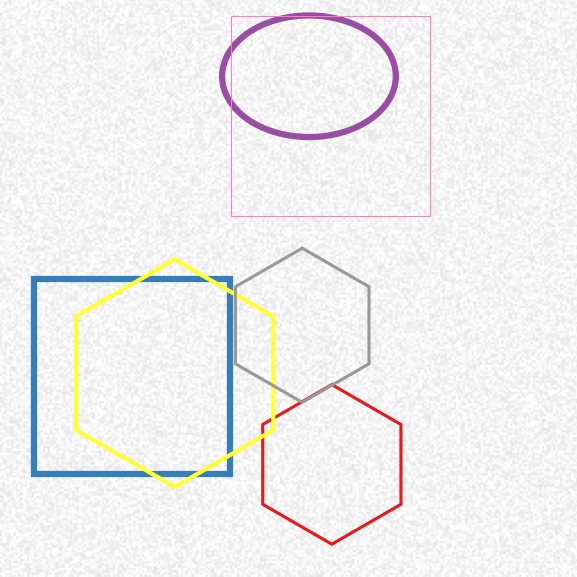[{"shape": "hexagon", "thickness": 1.5, "radius": 0.69, "center": [0.575, 0.195]}, {"shape": "square", "thickness": 3, "radius": 0.84, "center": [0.229, 0.347]}, {"shape": "oval", "thickness": 3, "radius": 0.75, "center": [0.535, 0.867]}, {"shape": "hexagon", "thickness": 2, "radius": 0.98, "center": [0.303, 0.353]}, {"shape": "square", "thickness": 0.5, "radius": 0.86, "center": [0.573, 0.799]}, {"shape": "hexagon", "thickness": 1.5, "radius": 0.67, "center": [0.523, 0.436]}]